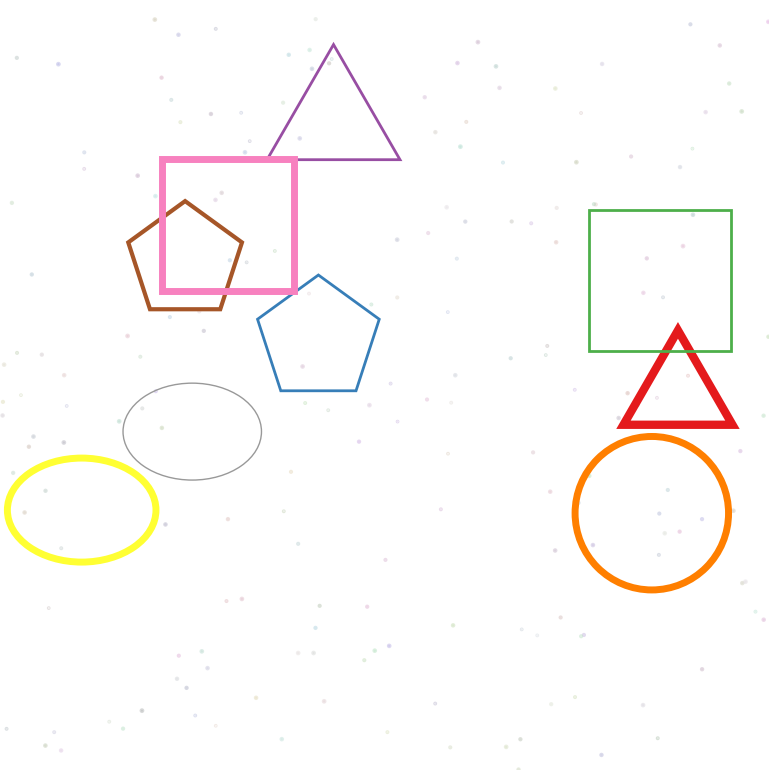[{"shape": "triangle", "thickness": 3, "radius": 0.41, "center": [0.88, 0.489]}, {"shape": "pentagon", "thickness": 1, "radius": 0.42, "center": [0.414, 0.56]}, {"shape": "square", "thickness": 1, "radius": 0.46, "center": [0.857, 0.636]}, {"shape": "triangle", "thickness": 1, "radius": 0.5, "center": [0.433, 0.842]}, {"shape": "circle", "thickness": 2.5, "radius": 0.5, "center": [0.847, 0.334]}, {"shape": "oval", "thickness": 2.5, "radius": 0.48, "center": [0.106, 0.338]}, {"shape": "pentagon", "thickness": 1.5, "radius": 0.39, "center": [0.24, 0.661]}, {"shape": "square", "thickness": 2.5, "radius": 0.43, "center": [0.296, 0.708]}, {"shape": "oval", "thickness": 0.5, "radius": 0.45, "center": [0.25, 0.439]}]